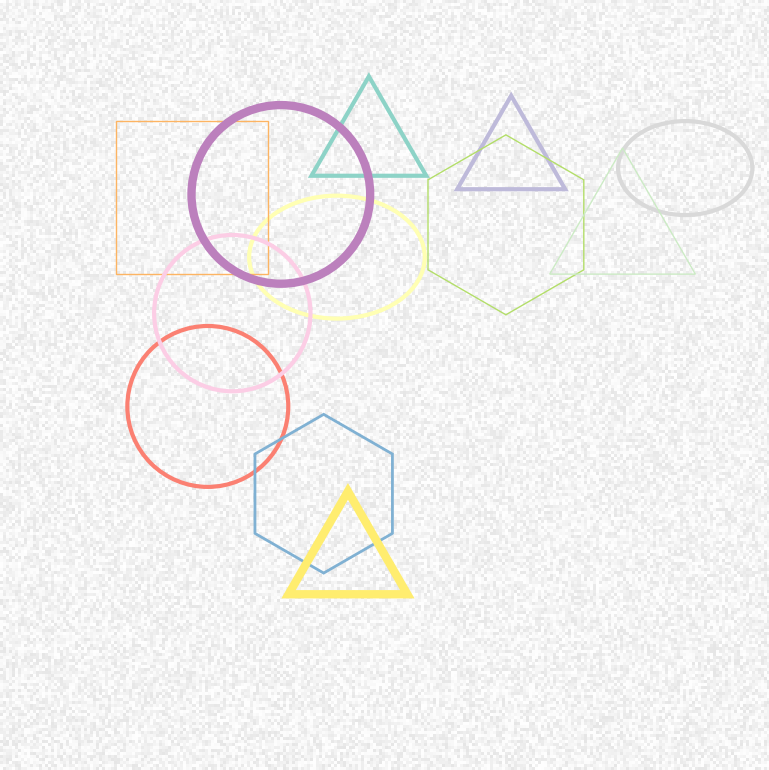[{"shape": "triangle", "thickness": 1.5, "radius": 0.43, "center": [0.479, 0.815]}, {"shape": "oval", "thickness": 1.5, "radius": 0.57, "center": [0.438, 0.666]}, {"shape": "triangle", "thickness": 1.5, "radius": 0.4, "center": [0.664, 0.795]}, {"shape": "circle", "thickness": 1.5, "radius": 0.52, "center": [0.27, 0.472]}, {"shape": "hexagon", "thickness": 1, "radius": 0.52, "center": [0.42, 0.359]}, {"shape": "square", "thickness": 0.5, "radius": 0.5, "center": [0.249, 0.743]}, {"shape": "hexagon", "thickness": 0.5, "radius": 0.58, "center": [0.657, 0.708]}, {"shape": "circle", "thickness": 1.5, "radius": 0.51, "center": [0.302, 0.593]}, {"shape": "oval", "thickness": 1.5, "radius": 0.44, "center": [0.89, 0.782]}, {"shape": "circle", "thickness": 3, "radius": 0.58, "center": [0.365, 0.748]}, {"shape": "triangle", "thickness": 0.5, "radius": 0.55, "center": [0.808, 0.699]}, {"shape": "triangle", "thickness": 3, "radius": 0.45, "center": [0.452, 0.273]}]